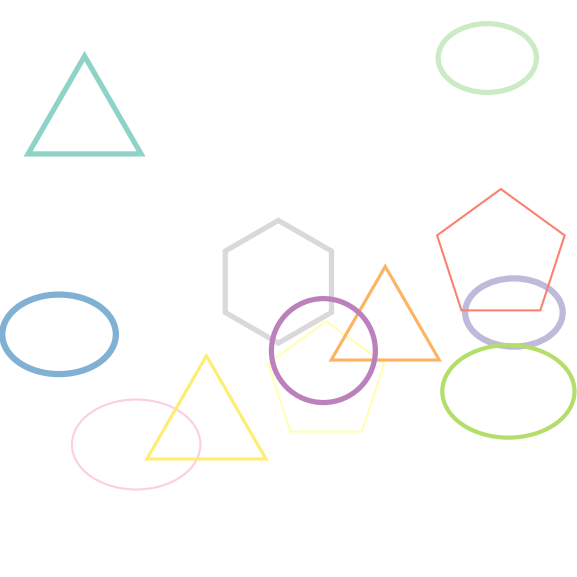[{"shape": "triangle", "thickness": 2.5, "radius": 0.56, "center": [0.146, 0.789]}, {"shape": "pentagon", "thickness": 1, "radius": 0.53, "center": [0.565, 0.337]}, {"shape": "oval", "thickness": 3, "radius": 0.42, "center": [0.89, 0.458]}, {"shape": "pentagon", "thickness": 1, "radius": 0.58, "center": [0.867, 0.556]}, {"shape": "oval", "thickness": 3, "radius": 0.49, "center": [0.102, 0.42]}, {"shape": "triangle", "thickness": 1.5, "radius": 0.54, "center": [0.667, 0.43]}, {"shape": "oval", "thickness": 2, "radius": 0.57, "center": [0.88, 0.321]}, {"shape": "oval", "thickness": 1, "radius": 0.56, "center": [0.236, 0.229]}, {"shape": "hexagon", "thickness": 2.5, "radius": 0.53, "center": [0.482, 0.511]}, {"shape": "circle", "thickness": 2.5, "radius": 0.45, "center": [0.56, 0.392]}, {"shape": "oval", "thickness": 2.5, "radius": 0.43, "center": [0.844, 0.899]}, {"shape": "triangle", "thickness": 1.5, "radius": 0.6, "center": [0.357, 0.264]}]